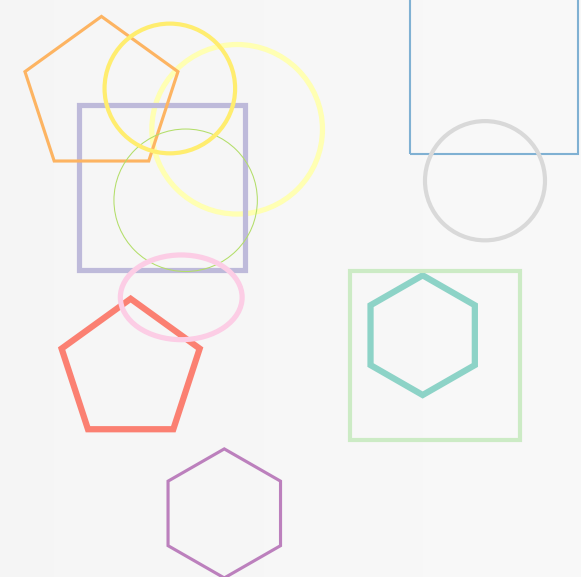[{"shape": "hexagon", "thickness": 3, "radius": 0.52, "center": [0.727, 0.419]}, {"shape": "circle", "thickness": 2.5, "radius": 0.73, "center": [0.408, 0.775]}, {"shape": "square", "thickness": 2.5, "radius": 0.71, "center": [0.279, 0.674]}, {"shape": "pentagon", "thickness": 3, "radius": 0.62, "center": [0.225, 0.357]}, {"shape": "square", "thickness": 1, "radius": 0.72, "center": [0.85, 0.877]}, {"shape": "pentagon", "thickness": 1.5, "radius": 0.69, "center": [0.175, 0.832]}, {"shape": "circle", "thickness": 0.5, "radius": 0.62, "center": [0.319, 0.652]}, {"shape": "oval", "thickness": 2.5, "radius": 0.52, "center": [0.312, 0.484]}, {"shape": "circle", "thickness": 2, "radius": 0.52, "center": [0.834, 0.686]}, {"shape": "hexagon", "thickness": 1.5, "radius": 0.56, "center": [0.386, 0.11]}, {"shape": "square", "thickness": 2, "radius": 0.73, "center": [0.748, 0.384]}, {"shape": "circle", "thickness": 2, "radius": 0.56, "center": [0.292, 0.846]}]